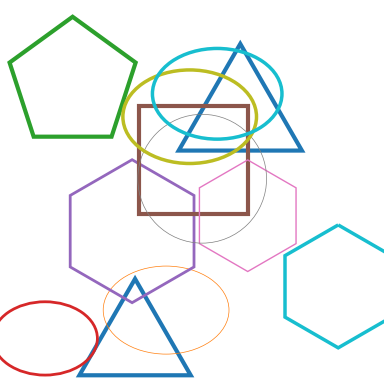[{"shape": "triangle", "thickness": 3, "radius": 0.83, "center": [0.351, 0.109]}, {"shape": "triangle", "thickness": 3, "radius": 0.92, "center": [0.624, 0.701]}, {"shape": "oval", "thickness": 0.5, "radius": 0.82, "center": [0.431, 0.195]}, {"shape": "pentagon", "thickness": 3, "radius": 0.86, "center": [0.189, 0.784]}, {"shape": "oval", "thickness": 2, "radius": 0.68, "center": [0.117, 0.121]}, {"shape": "hexagon", "thickness": 2, "radius": 0.93, "center": [0.343, 0.399]}, {"shape": "square", "thickness": 3, "radius": 0.7, "center": [0.503, 0.585]}, {"shape": "hexagon", "thickness": 1, "radius": 0.72, "center": [0.643, 0.44]}, {"shape": "circle", "thickness": 0.5, "radius": 0.84, "center": [0.525, 0.536]}, {"shape": "oval", "thickness": 2.5, "radius": 0.87, "center": [0.493, 0.697]}, {"shape": "oval", "thickness": 2.5, "radius": 0.84, "center": [0.564, 0.756]}, {"shape": "hexagon", "thickness": 2.5, "radius": 0.8, "center": [0.878, 0.256]}]